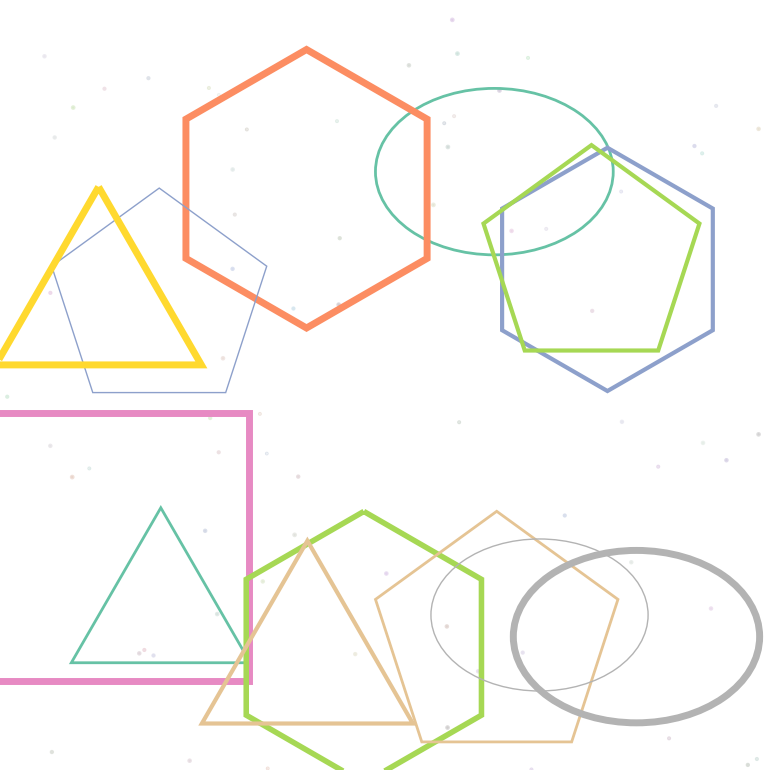[{"shape": "oval", "thickness": 1, "radius": 0.77, "center": [0.642, 0.777]}, {"shape": "triangle", "thickness": 1, "radius": 0.67, "center": [0.209, 0.206]}, {"shape": "hexagon", "thickness": 2.5, "radius": 0.9, "center": [0.398, 0.755]}, {"shape": "hexagon", "thickness": 1.5, "radius": 0.79, "center": [0.789, 0.65]}, {"shape": "pentagon", "thickness": 0.5, "radius": 0.73, "center": [0.207, 0.609]}, {"shape": "square", "thickness": 2.5, "radius": 0.87, "center": [0.149, 0.29]}, {"shape": "hexagon", "thickness": 2, "radius": 0.88, "center": [0.473, 0.159]}, {"shape": "pentagon", "thickness": 1.5, "radius": 0.74, "center": [0.768, 0.664]}, {"shape": "triangle", "thickness": 2.5, "radius": 0.77, "center": [0.128, 0.603]}, {"shape": "triangle", "thickness": 1.5, "radius": 0.79, "center": [0.399, 0.139]}, {"shape": "pentagon", "thickness": 1, "radius": 0.83, "center": [0.645, 0.17]}, {"shape": "oval", "thickness": 2.5, "radius": 0.8, "center": [0.827, 0.173]}, {"shape": "oval", "thickness": 0.5, "radius": 0.71, "center": [0.701, 0.201]}]